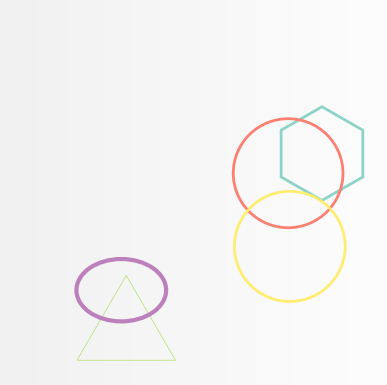[{"shape": "hexagon", "thickness": 2, "radius": 0.61, "center": [0.831, 0.601]}, {"shape": "circle", "thickness": 2, "radius": 0.71, "center": [0.744, 0.55]}, {"shape": "triangle", "thickness": 0.5, "radius": 0.73, "center": [0.326, 0.138]}, {"shape": "oval", "thickness": 3, "radius": 0.58, "center": [0.313, 0.246]}, {"shape": "circle", "thickness": 2, "radius": 0.71, "center": [0.748, 0.36]}]